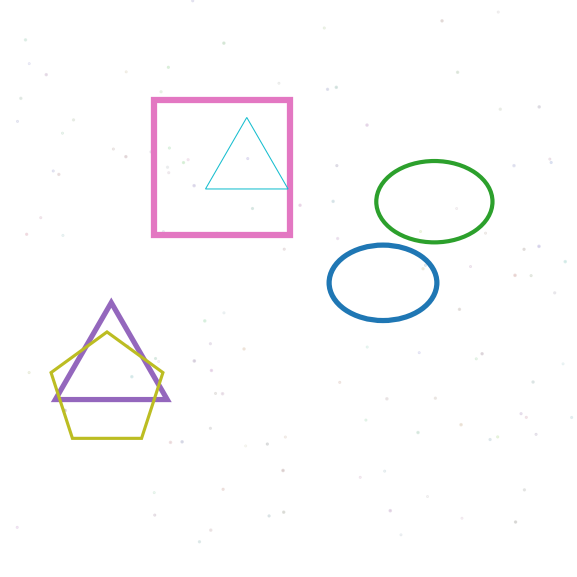[{"shape": "oval", "thickness": 2.5, "radius": 0.47, "center": [0.663, 0.509]}, {"shape": "oval", "thickness": 2, "radius": 0.5, "center": [0.752, 0.65]}, {"shape": "triangle", "thickness": 2.5, "radius": 0.56, "center": [0.193, 0.363]}, {"shape": "square", "thickness": 3, "radius": 0.59, "center": [0.385, 0.709]}, {"shape": "pentagon", "thickness": 1.5, "radius": 0.51, "center": [0.185, 0.322]}, {"shape": "triangle", "thickness": 0.5, "radius": 0.41, "center": [0.427, 0.713]}]